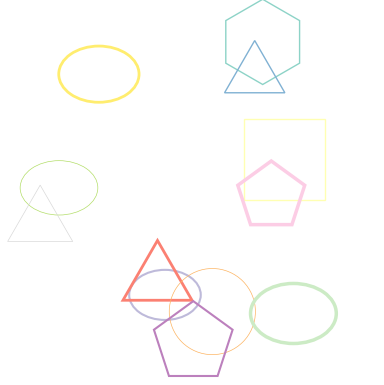[{"shape": "hexagon", "thickness": 1, "radius": 0.55, "center": [0.682, 0.891]}, {"shape": "square", "thickness": 1, "radius": 0.53, "center": [0.739, 0.586]}, {"shape": "oval", "thickness": 1.5, "radius": 0.46, "center": [0.429, 0.234]}, {"shape": "triangle", "thickness": 2, "radius": 0.52, "center": [0.409, 0.272]}, {"shape": "triangle", "thickness": 1, "radius": 0.45, "center": [0.662, 0.804]}, {"shape": "circle", "thickness": 0.5, "radius": 0.56, "center": [0.552, 0.191]}, {"shape": "oval", "thickness": 0.5, "radius": 0.5, "center": [0.153, 0.512]}, {"shape": "pentagon", "thickness": 2.5, "radius": 0.46, "center": [0.705, 0.49]}, {"shape": "triangle", "thickness": 0.5, "radius": 0.49, "center": [0.104, 0.422]}, {"shape": "pentagon", "thickness": 1.5, "radius": 0.54, "center": [0.502, 0.11]}, {"shape": "oval", "thickness": 2.5, "radius": 0.56, "center": [0.762, 0.186]}, {"shape": "oval", "thickness": 2, "radius": 0.52, "center": [0.257, 0.807]}]